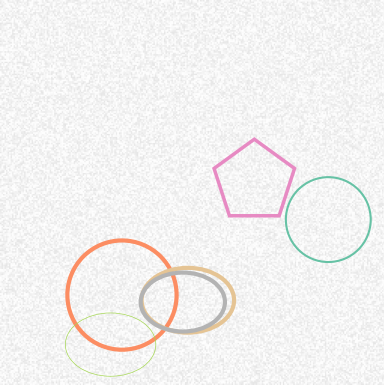[{"shape": "circle", "thickness": 1.5, "radius": 0.55, "center": [0.853, 0.43]}, {"shape": "circle", "thickness": 3, "radius": 0.71, "center": [0.317, 0.234]}, {"shape": "pentagon", "thickness": 2.5, "radius": 0.55, "center": [0.661, 0.528]}, {"shape": "oval", "thickness": 0.5, "radius": 0.59, "center": [0.287, 0.105]}, {"shape": "oval", "thickness": 3, "radius": 0.6, "center": [0.488, 0.22]}, {"shape": "oval", "thickness": 3, "radius": 0.55, "center": [0.475, 0.215]}]